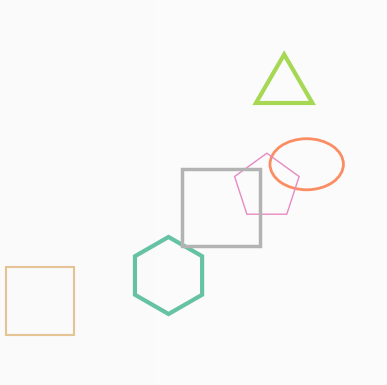[{"shape": "hexagon", "thickness": 3, "radius": 0.5, "center": [0.435, 0.284]}, {"shape": "oval", "thickness": 2, "radius": 0.47, "center": [0.791, 0.573]}, {"shape": "pentagon", "thickness": 1, "radius": 0.44, "center": [0.689, 0.514]}, {"shape": "triangle", "thickness": 3, "radius": 0.42, "center": [0.733, 0.775]}, {"shape": "square", "thickness": 1.5, "radius": 0.44, "center": [0.103, 0.218]}, {"shape": "square", "thickness": 2.5, "radius": 0.5, "center": [0.57, 0.462]}]